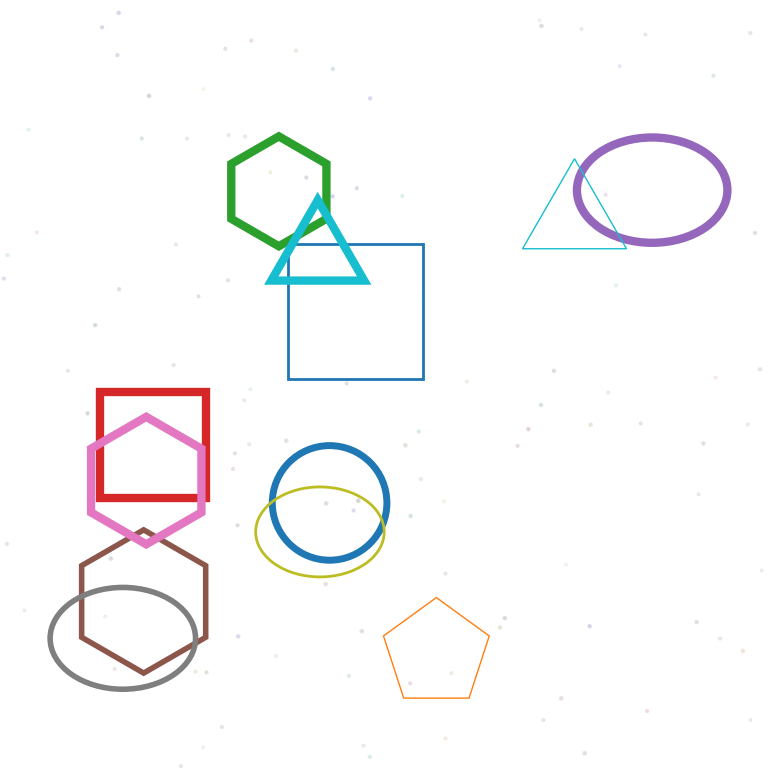[{"shape": "square", "thickness": 1, "radius": 0.44, "center": [0.462, 0.596]}, {"shape": "circle", "thickness": 2.5, "radius": 0.37, "center": [0.428, 0.347]}, {"shape": "pentagon", "thickness": 0.5, "radius": 0.36, "center": [0.567, 0.152]}, {"shape": "hexagon", "thickness": 3, "radius": 0.36, "center": [0.362, 0.752]}, {"shape": "square", "thickness": 3, "radius": 0.34, "center": [0.199, 0.421]}, {"shape": "oval", "thickness": 3, "radius": 0.49, "center": [0.847, 0.753]}, {"shape": "hexagon", "thickness": 2, "radius": 0.47, "center": [0.187, 0.219]}, {"shape": "hexagon", "thickness": 3, "radius": 0.41, "center": [0.19, 0.376]}, {"shape": "oval", "thickness": 2, "radius": 0.47, "center": [0.16, 0.171]}, {"shape": "oval", "thickness": 1, "radius": 0.42, "center": [0.416, 0.309]}, {"shape": "triangle", "thickness": 3, "radius": 0.35, "center": [0.413, 0.67]}, {"shape": "triangle", "thickness": 0.5, "radius": 0.39, "center": [0.746, 0.716]}]